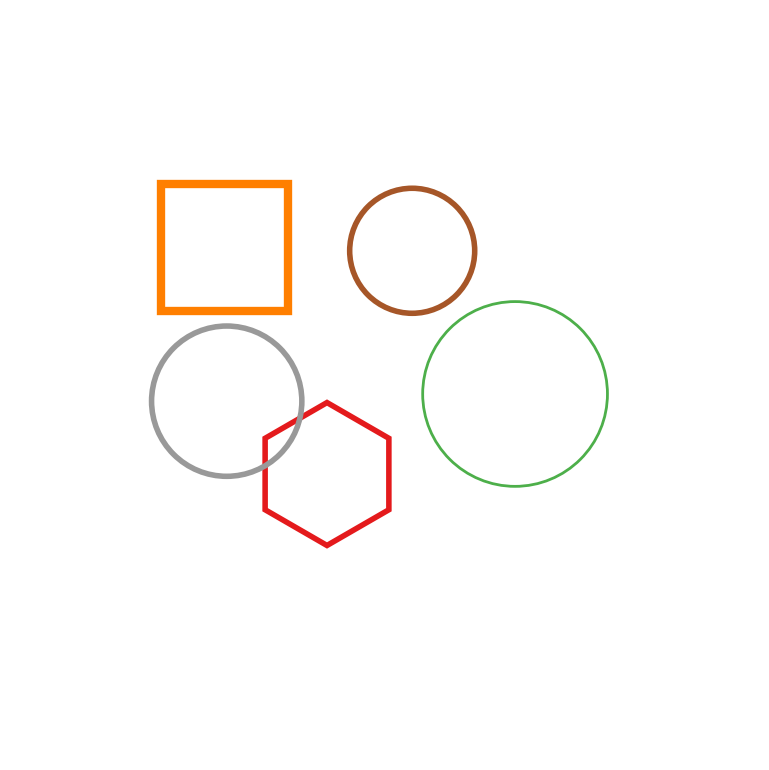[{"shape": "hexagon", "thickness": 2, "radius": 0.46, "center": [0.425, 0.384]}, {"shape": "circle", "thickness": 1, "radius": 0.6, "center": [0.669, 0.488]}, {"shape": "square", "thickness": 3, "radius": 0.41, "center": [0.291, 0.679]}, {"shape": "circle", "thickness": 2, "radius": 0.41, "center": [0.535, 0.674]}, {"shape": "circle", "thickness": 2, "radius": 0.49, "center": [0.294, 0.479]}]